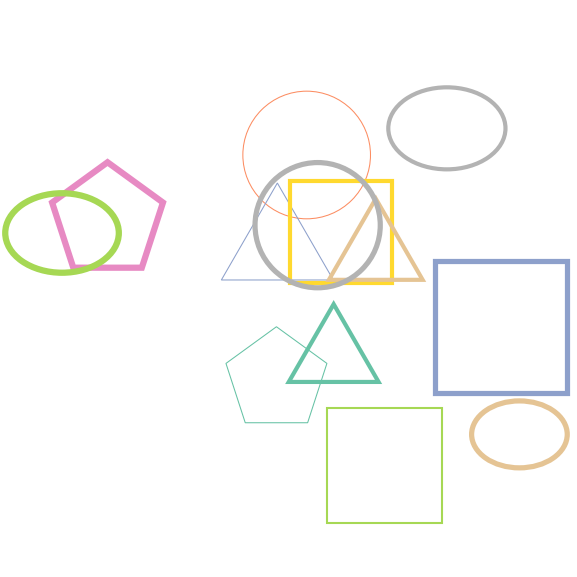[{"shape": "triangle", "thickness": 2, "radius": 0.45, "center": [0.578, 0.383]}, {"shape": "pentagon", "thickness": 0.5, "radius": 0.46, "center": [0.479, 0.341]}, {"shape": "circle", "thickness": 0.5, "radius": 0.55, "center": [0.531, 0.731]}, {"shape": "triangle", "thickness": 0.5, "radius": 0.56, "center": [0.48, 0.57]}, {"shape": "square", "thickness": 2.5, "radius": 0.57, "center": [0.868, 0.433]}, {"shape": "pentagon", "thickness": 3, "radius": 0.5, "center": [0.186, 0.617]}, {"shape": "square", "thickness": 1, "radius": 0.5, "center": [0.666, 0.193]}, {"shape": "oval", "thickness": 3, "radius": 0.49, "center": [0.107, 0.596]}, {"shape": "square", "thickness": 2, "radius": 0.44, "center": [0.59, 0.598]}, {"shape": "triangle", "thickness": 2, "radius": 0.47, "center": [0.651, 0.561]}, {"shape": "oval", "thickness": 2.5, "radius": 0.41, "center": [0.899, 0.247]}, {"shape": "circle", "thickness": 2.5, "radius": 0.54, "center": [0.55, 0.609]}, {"shape": "oval", "thickness": 2, "radius": 0.51, "center": [0.774, 0.777]}]